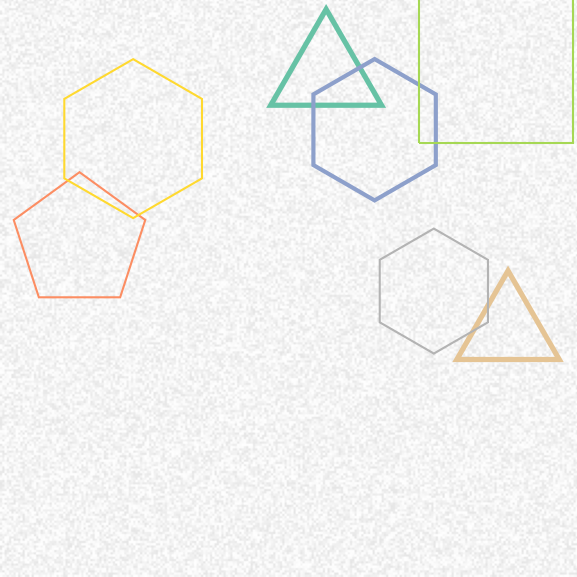[{"shape": "triangle", "thickness": 2.5, "radius": 0.55, "center": [0.565, 0.872]}, {"shape": "pentagon", "thickness": 1, "radius": 0.6, "center": [0.138, 0.581]}, {"shape": "hexagon", "thickness": 2, "radius": 0.61, "center": [0.649, 0.774]}, {"shape": "square", "thickness": 1, "radius": 0.66, "center": [0.859, 0.884]}, {"shape": "hexagon", "thickness": 1, "radius": 0.69, "center": [0.231, 0.759]}, {"shape": "triangle", "thickness": 2.5, "radius": 0.51, "center": [0.88, 0.428]}, {"shape": "hexagon", "thickness": 1, "radius": 0.54, "center": [0.751, 0.495]}]